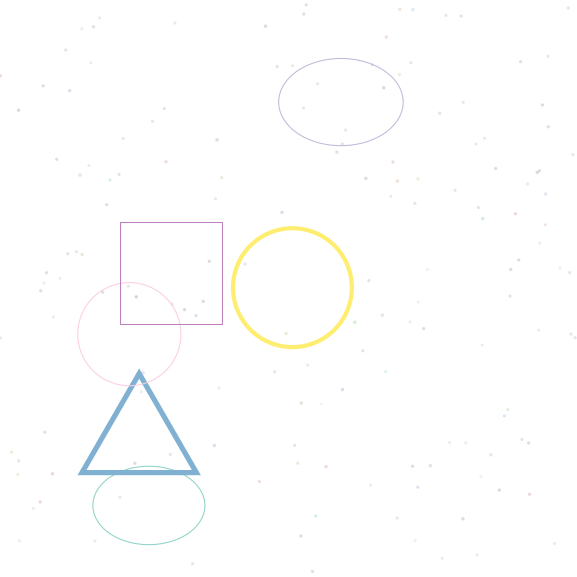[{"shape": "oval", "thickness": 0.5, "radius": 0.49, "center": [0.258, 0.124]}, {"shape": "oval", "thickness": 0.5, "radius": 0.54, "center": [0.59, 0.822]}, {"shape": "triangle", "thickness": 2.5, "radius": 0.57, "center": [0.241, 0.238]}, {"shape": "circle", "thickness": 0.5, "radius": 0.45, "center": [0.224, 0.42]}, {"shape": "square", "thickness": 0.5, "radius": 0.44, "center": [0.296, 0.526]}, {"shape": "circle", "thickness": 2, "radius": 0.51, "center": [0.506, 0.501]}]